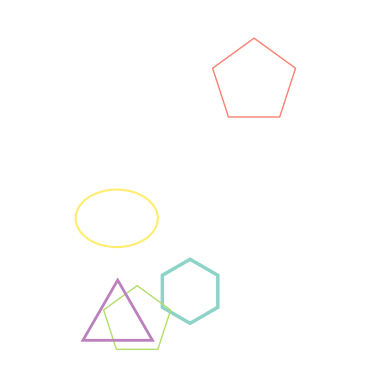[{"shape": "hexagon", "thickness": 2.5, "radius": 0.42, "center": [0.494, 0.243]}, {"shape": "pentagon", "thickness": 1, "radius": 0.57, "center": [0.66, 0.788]}, {"shape": "pentagon", "thickness": 1, "radius": 0.46, "center": [0.356, 0.167]}, {"shape": "triangle", "thickness": 2, "radius": 0.52, "center": [0.306, 0.168]}, {"shape": "oval", "thickness": 1.5, "radius": 0.53, "center": [0.303, 0.433]}]